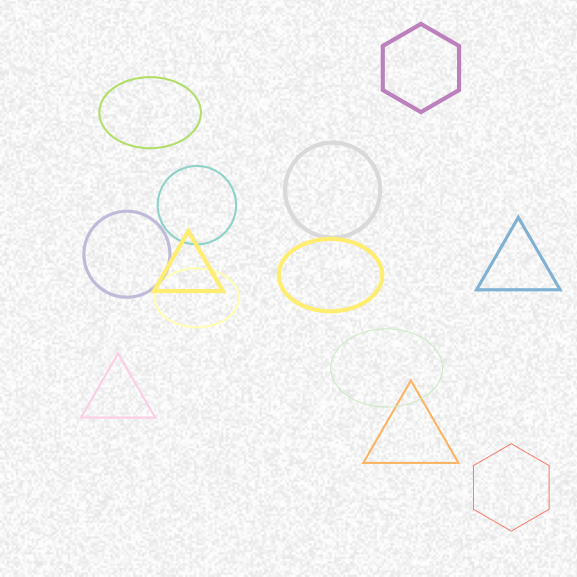[{"shape": "circle", "thickness": 1, "radius": 0.34, "center": [0.341, 0.644]}, {"shape": "oval", "thickness": 1, "radius": 0.36, "center": [0.341, 0.484]}, {"shape": "circle", "thickness": 1.5, "radius": 0.37, "center": [0.22, 0.559]}, {"shape": "hexagon", "thickness": 0.5, "radius": 0.38, "center": [0.885, 0.155]}, {"shape": "triangle", "thickness": 1.5, "radius": 0.42, "center": [0.898, 0.539]}, {"shape": "triangle", "thickness": 1, "radius": 0.48, "center": [0.711, 0.245]}, {"shape": "oval", "thickness": 1, "radius": 0.44, "center": [0.26, 0.804]}, {"shape": "triangle", "thickness": 1, "radius": 0.37, "center": [0.205, 0.313]}, {"shape": "circle", "thickness": 2, "radius": 0.41, "center": [0.576, 0.67]}, {"shape": "hexagon", "thickness": 2, "radius": 0.38, "center": [0.729, 0.881]}, {"shape": "oval", "thickness": 0.5, "radius": 0.48, "center": [0.67, 0.362]}, {"shape": "triangle", "thickness": 2, "radius": 0.35, "center": [0.326, 0.53]}, {"shape": "oval", "thickness": 2, "radius": 0.45, "center": [0.572, 0.523]}]